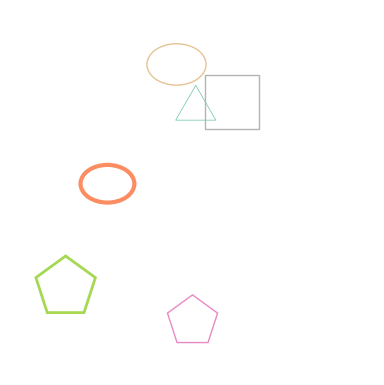[{"shape": "triangle", "thickness": 0.5, "radius": 0.3, "center": [0.508, 0.718]}, {"shape": "oval", "thickness": 3, "radius": 0.35, "center": [0.279, 0.523]}, {"shape": "pentagon", "thickness": 1, "radius": 0.34, "center": [0.5, 0.166]}, {"shape": "pentagon", "thickness": 2, "radius": 0.41, "center": [0.17, 0.254]}, {"shape": "oval", "thickness": 1, "radius": 0.38, "center": [0.458, 0.833]}, {"shape": "square", "thickness": 1, "radius": 0.35, "center": [0.602, 0.735]}]